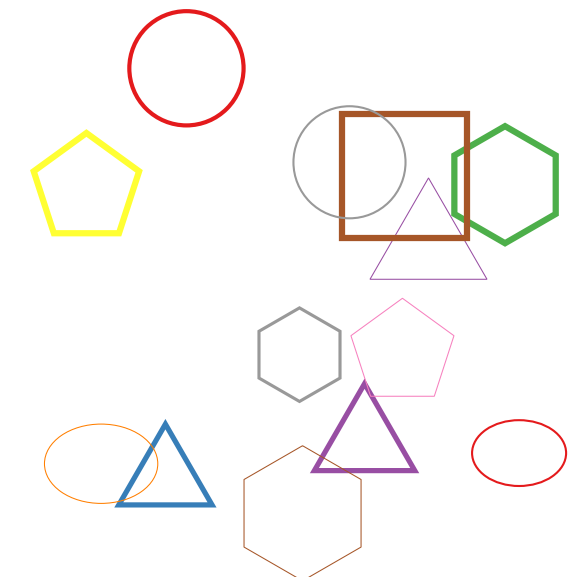[{"shape": "circle", "thickness": 2, "radius": 0.49, "center": [0.323, 0.881]}, {"shape": "oval", "thickness": 1, "radius": 0.41, "center": [0.899, 0.215]}, {"shape": "triangle", "thickness": 2.5, "radius": 0.47, "center": [0.286, 0.171]}, {"shape": "hexagon", "thickness": 3, "radius": 0.51, "center": [0.875, 0.679]}, {"shape": "triangle", "thickness": 2.5, "radius": 0.5, "center": [0.631, 0.234]}, {"shape": "triangle", "thickness": 0.5, "radius": 0.58, "center": [0.742, 0.574]}, {"shape": "oval", "thickness": 0.5, "radius": 0.49, "center": [0.175, 0.196]}, {"shape": "pentagon", "thickness": 3, "radius": 0.48, "center": [0.15, 0.673]}, {"shape": "hexagon", "thickness": 0.5, "radius": 0.59, "center": [0.524, 0.11]}, {"shape": "square", "thickness": 3, "radius": 0.54, "center": [0.7, 0.695]}, {"shape": "pentagon", "thickness": 0.5, "radius": 0.47, "center": [0.697, 0.389]}, {"shape": "circle", "thickness": 1, "radius": 0.49, "center": [0.605, 0.718]}, {"shape": "hexagon", "thickness": 1.5, "radius": 0.4, "center": [0.519, 0.385]}]